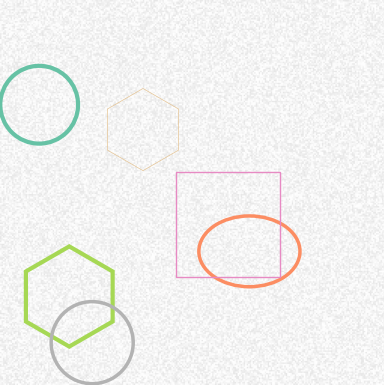[{"shape": "circle", "thickness": 3, "radius": 0.51, "center": [0.102, 0.728]}, {"shape": "oval", "thickness": 2.5, "radius": 0.66, "center": [0.648, 0.347]}, {"shape": "square", "thickness": 1, "radius": 0.68, "center": [0.593, 0.417]}, {"shape": "hexagon", "thickness": 3, "radius": 0.65, "center": [0.18, 0.23]}, {"shape": "hexagon", "thickness": 0.5, "radius": 0.53, "center": [0.371, 0.663]}, {"shape": "circle", "thickness": 2.5, "radius": 0.53, "center": [0.239, 0.11]}]